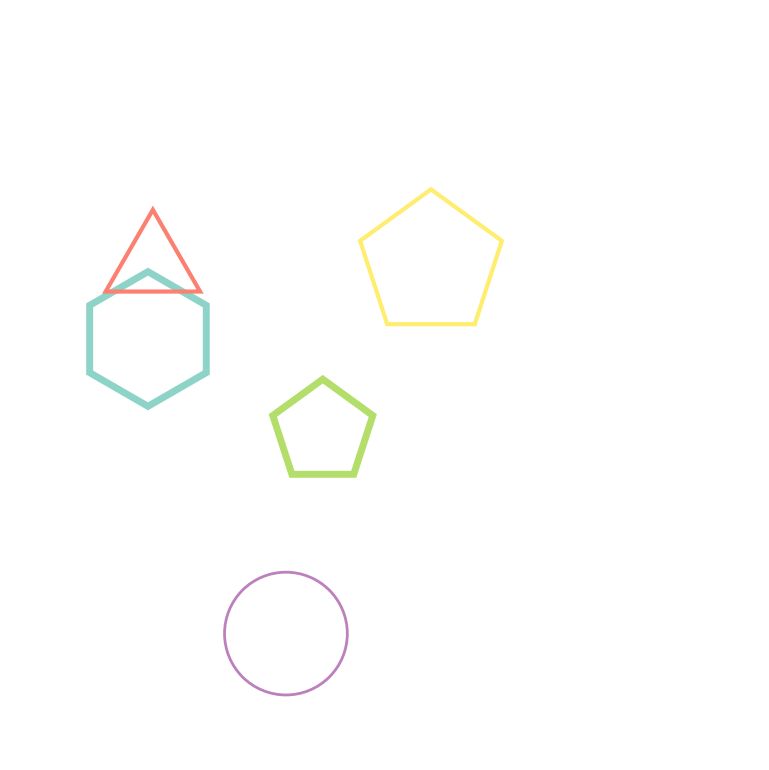[{"shape": "hexagon", "thickness": 2.5, "radius": 0.44, "center": [0.192, 0.56]}, {"shape": "triangle", "thickness": 1.5, "radius": 0.35, "center": [0.199, 0.657]}, {"shape": "pentagon", "thickness": 2.5, "radius": 0.34, "center": [0.419, 0.439]}, {"shape": "circle", "thickness": 1, "radius": 0.4, "center": [0.371, 0.177]}, {"shape": "pentagon", "thickness": 1.5, "radius": 0.48, "center": [0.56, 0.657]}]